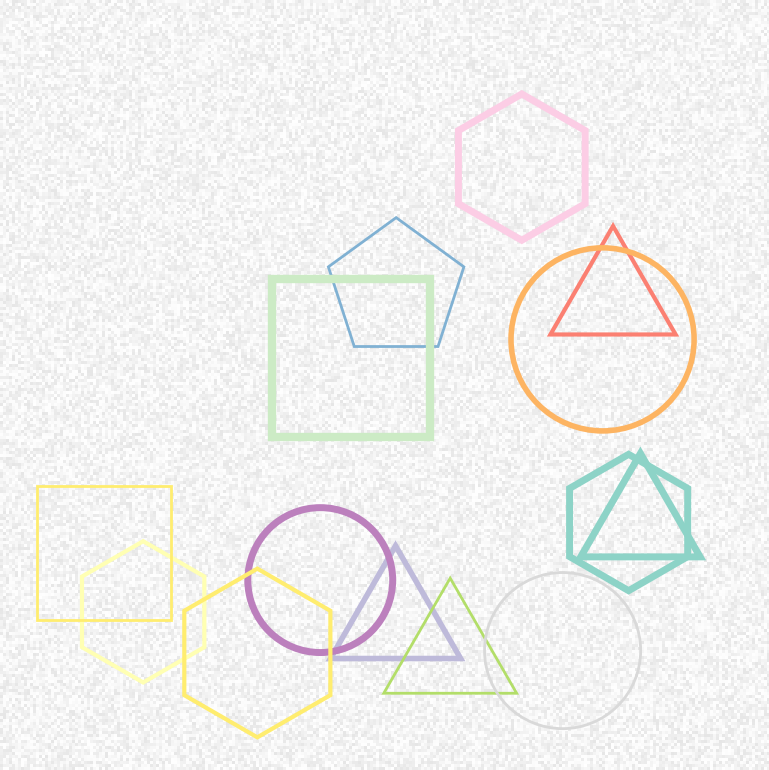[{"shape": "hexagon", "thickness": 2.5, "radius": 0.44, "center": [0.816, 0.321]}, {"shape": "triangle", "thickness": 2.5, "radius": 0.45, "center": [0.832, 0.322]}, {"shape": "hexagon", "thickness": 1.5, "radius": 0.46, "center": [0.186, 0.205]}, {"shape": "triangle", "thickness": 2, "radius": 0.49, "center": [0.514, 0.194]}, {"shape": "triangle", "thickness": 1.5, "radius": 0.47, "center": [0.796, 0.613]}, {"shape": "pentagon", "thickness": 1, "radius": 0.46, "center": [0.514, 0.625]}, {"shape": "circle", "thickness": 2, "radius": 0.59, "center": [0.783, 0.559]}, {"shape": "triangle", "thickness": 1, "radius": 0.5, "center": [0.585, 0.149]}, {"shape": "hexagon", "thickness": 2.5, "radius": 0.48, "center": [0.678, 0.783]}, {"shape": "circle", "thickness": 1, "radius": 0.51, "center": [0.731, 0.155]}, {"shape": "circle", "thickness": 2.5, "radius": 0.47, "center": [0.416, 0.247]}, {"shape": "square", "thickness": 3, "radius": 0.51, "center": [0.456, 0.535]}, {"shape": "square", "thickness": 1, "radius": 0.43, "center": [0.135, 0.282]}, {"shape": "hexagon", "thickness": 1.5, "radius": 0.55, "center": [0.334, 0.152]}]